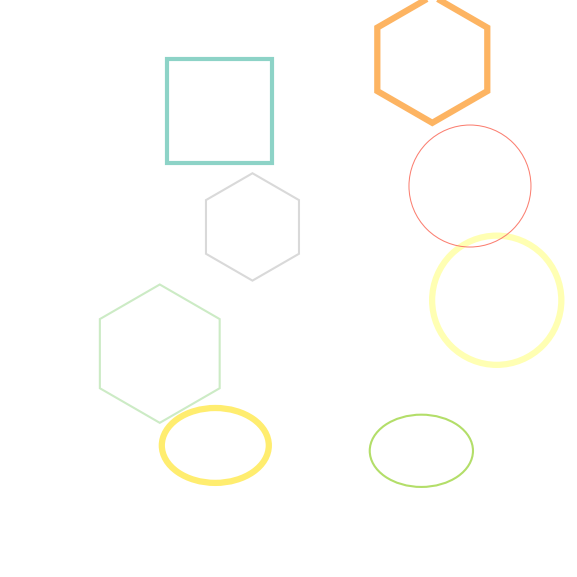[{"shape": "square", "thickness": 2, "radius": 0.45, "center": [0.38, 0.806]}, {"shape": "circle", "thickness": 3, "radius": 0.56, "center": [0.86, 0.479]}, {"shape": "circle", "thickness": 0.5, "radius": 0.53, "center": [0.814, 0.677]}, {"shape": "hexagon", "thickness": 3, "radius": 0.55, "center": [0.749, 0.896]}, {"shape": "oval", "thickness": 1, "radius": 0.45, "center": [0.73, 0.219]}, {"shape": "hexagon", "thickness": 1, "radius": 0.46, "center": [0.437, 0.606]}, {"shape": "hexagon", "thickness": 1, "radius": 0.6, "center": [0.277, 0.387]}, {"shape": "oval", "thickness": 3, "radius": 0.46, "center": [0.373, 0.228]}]